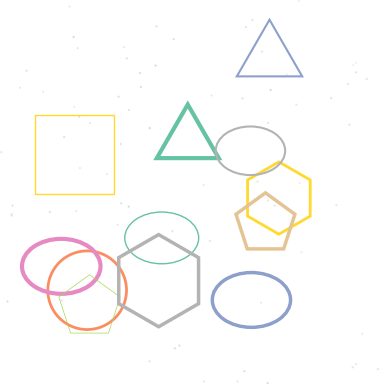[{"shape": "oval", "thickness": 1, "radius": 0.48, "center": [0.42, 0.382]}, {"shape": "triangle", "thickness": 3, "radius": 0.46, "center": [0.488, 0.636]}, {"shape": "circle", "thickness": 2, "radius": 0.51, "center": [0.226, 0.246]}, {"shape": "oval", "thickness": 2.5, "radius": 0.51, "center": [0.653, 0.221]}, {"shape": "triangle", "thickness": 1.5, "radius": 0.49, "center": [0.7, 0.851]}, {"shape": "oval", "thickness": 3, "radius": 0.51, "center": [0.159, 0.308]}, {"shape": "pentagon", "thickness": 0.5, "radius": 0.42, "center": [0.232, 0.203]}, {"shape": "hexagon", "thickness": 2, "radius": 0.47, "center": [0.724, 0.486]}, {"shape": "square", "thickness": 1, "radius": 0.51, "center": [0.194, 0.598]}, {"shape": "pentagon", "thickness": 2.5, "radius": 0.4, "center": [0.689, 0.419]}, {"shape": "oval", "thickness": 1.5, "radius": 0.45, "center": [0.65, 0.608]}, {"shape": "hexagon", "thickness": 2.5, "radius": 0.6, "center": [0.412, 0.271]}]